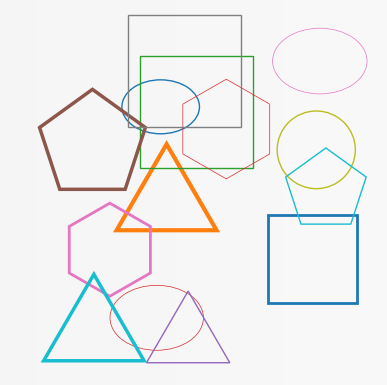[{"shape": "square", "thickness": 2, "radius": 0.57, "center": [0.806, 0.328]}, {"shape": "oval", "thickness": 1, "radius": 0.5, "center": [0.415, 0.723]}, {"shape": "triangle", "thickness": 3, "radius": 0.74, "center": [0.43, 0.476]}, {"shape": "square", "thickness": 1, "radius": 0.72, "center": [0.507, 0.708]}, {"shape": "hexagon", "thickness": 0.5, "radius": 0.65, "center": [0.584, 0.665]}, {"shape": "oval", "thickness": 0.5, "radius": 0.6, "center": [0.404, 0.175]}, {"shape": "triangle", "thickness": 1, "radius": 0.62, "center": [0.486, 0.12]}, {"shape": "pentagon", "thickness": 2.5, "radius": 0.72, "center": [0.239, 0.624]}, {"shape": "oval", "thickness": 0.5, "radius": 0.61, "center": [0.825, 0.841]}, {"shape": "hexagon", "thickness": 2, "radius": 0.6, "center": [0.283, 0.351]}, {"shape": "square", "thickness": 1, "radius": 0.73, "center": [0.476, 0.815]}, {"shape": "circle", "thickness": 1, "radius": 0.5, "center": [0.816, 0.611]}, {"shape": "pentagon", "thickness": 1, "radius": 0.55, "center": [0.841, 0.506]}, {"shape": "triangle", "thickness": 2.5, "radius": 0.75, "center": [0.242, 0.138]}]